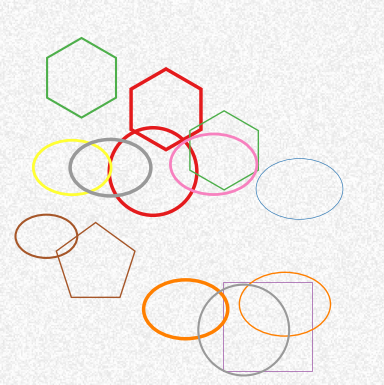[{"shape": "hexagon", "thickness": 2.5, "radius": 0.52, "center": [0.431, 0.716]}, {"shape": "circle", "thickness": 2.5, "radius": 0.57, "center": [0.398, 0.554]}, {"shape": "oval", "thickness": 0.5, "radius": 0.56, "center": [0.778, 0.509]}, {"shape": "hexagon", "thickness": 1.5, "radius": 0.52, "center": [0.212, 0.798]}, {"shape": "hexagon", "thickness": 1, "radius": 0.51, "center": [0.582, 0.609]}, {"shape": "square", "thickness": 0.5, "radius": 0.58, "center": [0.695, 0.153]}, {"shape": "oval", "thickness": 1, "radius": 0.59, "center": [0.74, 0.21]}, {"shape": "oval", "thickness": 2.5, "radius": 0.55, "center": [0.482, 0.197]}, {"shape": "oval", "thickness": 2, "radius": 0.5, "center": [0.188, 0.565]}, {"shape": "pentagon", "thickness": 1, "radius": 0.54, "center": [0.248, 0.315]}, {"shape": "oval", "thickness": 1.5, "radius": 0.4, "center": [0.12, 0.386]}, {"shape": "oval", "thickness": 2, "radius": 0.56, "center": [0.555, 0.573]}, {"shape": "circle", "thickness": 1.5, "radius": 0.59, "center": [0.633, 0.143]}, {"shape": "oval", "thickness": 2.5, "radius": 0.52, "center": [0.287, 0.564]}]